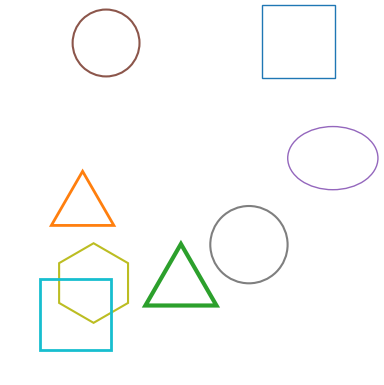[{"shape": "square", "thickness": 1, "radius": 0.47, "center": [0.775, 0.893]}, {"shape": "triangle", "thickness": 2, "radius": 0.47, "center": [0.215, 0.461]}, {"shape": "triangle", "thickness": 3, "radius": 0.53, "center": [0.47, 0.26]}, {"shape": "oval", "thickness": 1, "radius": 0.59, "center": [0.865, 0.589]}, {"shape": "circle", "thickness": 1.5, "radius": 0.43, "center": [0.275, 0.888]}, {"shape": "circle", "thickness": 1.5, "radius": 0.5, "center": [0.647, 0.365]}, {"shape": "hexagon", "thickness": 1.5, "radius": 0.52, "center": [0.243, 0.265]}, {"shape": "square", "thickness": 2, "radius": 0.46, "center": [0.196, 0.184]}]